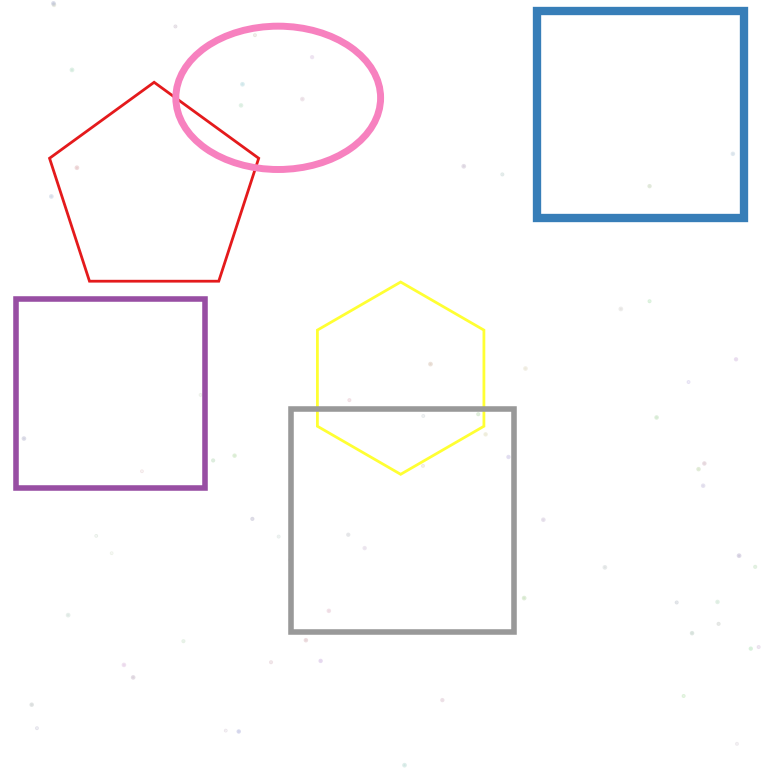[{"shape": "pentagon", "thickness": 1, "radius": 0.71, "center": [0.2, 0.75]}, {"shape": "square", "thickness": 3, "radius": 0.67, "center": [0.832, 0.852]}, {"shape": "square", "thickness": 2, "radius": 0.61, "center": [0.143, 0.489]}, {"shape": "hexagon", "thickness": 1, "radius": 0.62, "center": [0.52, 0.509]}, {"shape": "oval", "thickness": 2.5, "radius": 0.66, "center": [0.361, 0.873]}, {"shape": "square", "thickness": 2, "radius": 0.72, "center": [0.523, 0.324]}]